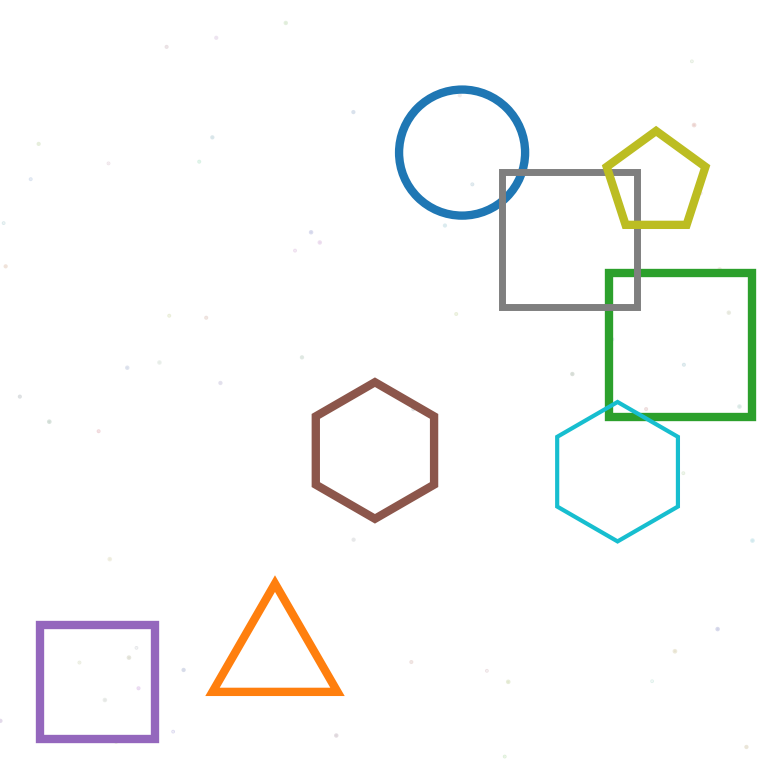[{"shape": "circle", "thickness": 3, "radius": 0.41, "center": [0.6, 0.802]}, {"shape": "triangle", "thickness": 3, "radius": 0.47, "center": [0.357, 0.148]}, {"shape": "square", "thickness": 3, "radius": 0.47, "center": [0.884, 0.552]}, {"shape": "square", "thickness": 3, "radius": 0.37, "center": [0.126, 0.114]}, {"shape": "hexagon", "thickness": 3, "radius": 0.44, "center": [0.487, 0.415]}, {"shape": "square", "thickness": 2.5, "radius": 0.44, "center": [0.74, 0.689]}, {"shape": "pentagon", "thickness": 3, "radius": 0.34, "center": [0.852, 0.763]}, {"shape": "hexagon", "thickness": 1.5, "radius": 0.45, "center": [0.802, 0.387]}]